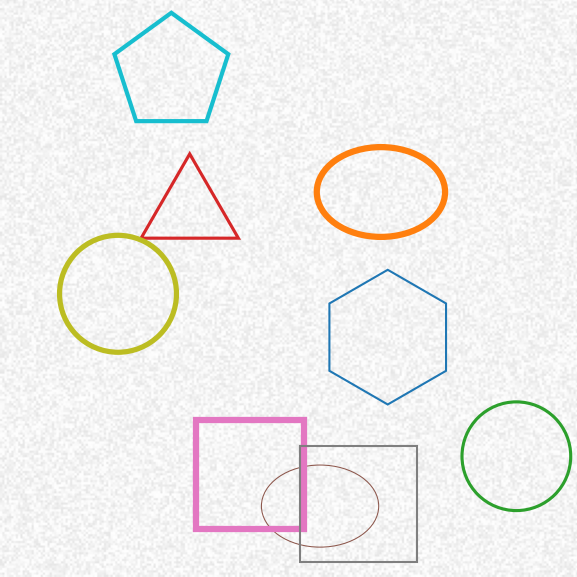[{"shape": "hexagon", "thickness": 1, "radius": 0.58, "center": [0.671, 0.415]}, {"shape": "oval", "thickness": 3, "radius": 0.56, "center": [0.66, 0.667]}, {"shape": "circle", "thickness": 1.5, "radius": 0.47, "center": [0.894, 0.209]}, {"shape": "triangle", "thickness": 1.5, "radius": 0.49, "center": [0.329, 0.635]}, {"shape": "oval", "thickness": 0.5, "radius": 0.51, "center": [0.554, 0.123]}, {"shape": "square", "thickness": 3, "radius": 0.47, "center": [0.432, 0.178]}, {"shape": "square", "thickness": 1, "radius": 0.5, "center": [0.621, 0.126]}, {"shape": "circle", "thickness": 2.5, "radius": 0.51, "center": [0.204, 0.49]}, {"shape": "pentagon", "thickness": 2, "radius": 0.52, "center": [0.297, 0.873]}]